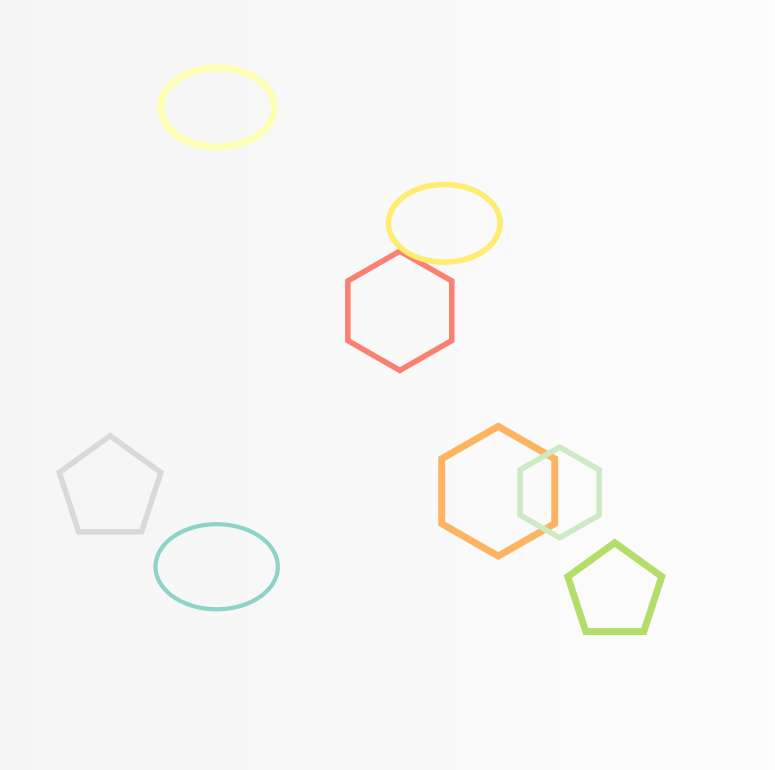[{"shape": "oval", "thickness": 1.5, "radius": 0.39, "center": [0.28, 0.264]}, {"shape": "oval", "thickness": 2.5, "radius": 0.37, "center": [0.281, 0.861]}, {"shape": "hexagon", "thickness": 2, "radius": 0.39, "center": [0.516, 0.596]}, {"shape": "hexagon", "thickness": 2.5, "radius": 0.42, "center": [0.643, 0.362]}, {"shape": "pentagon", "thickness": 2.5, "radius": 0.32, "center": [0.793, 0.231]}, {"shape": "pentagon", "thickness": 2, "radius": 0.34, "center": [0.142, 0.365]}, {"shape": "hexagon", "thickness": 2, "radius": 0.29, "center": [0.722, 0.36]}, {"shape": "oval", "thickness": 2, "radius": 0.36, "center": [0.573, 0.71]}]